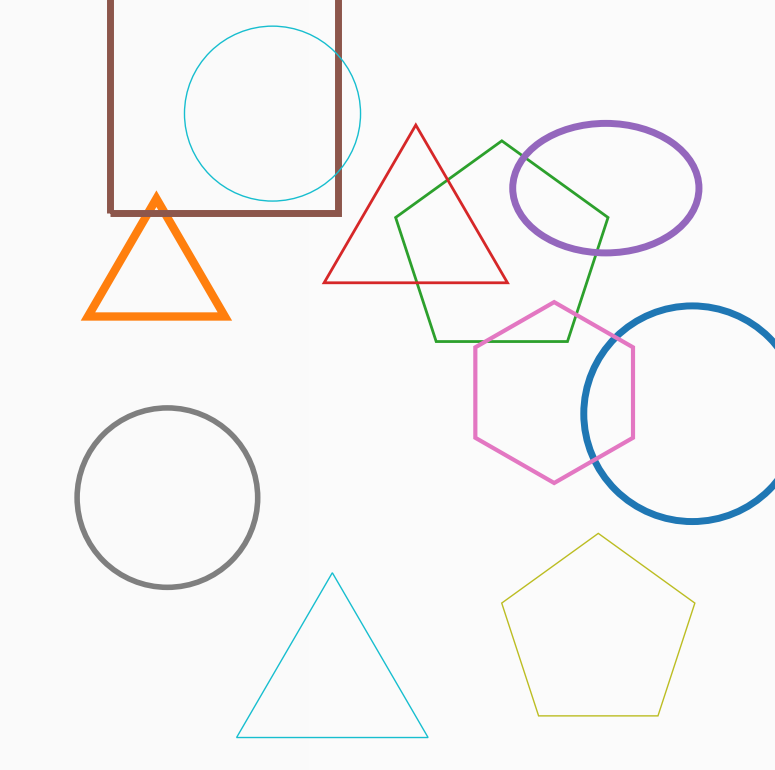[{"shape": "circle", "thickness": 2.5, "radius": 0.7, "center": [0.893, 0.463]}, {"shape": "triangle", "thickness": 3, "radius": 0.51, "center": [0.202, 0.64]}, {"shape": "pentagon", "thickness": 1, "radius": 0.72, "center": [0.648, 0.673]}, {"shape": "triangle", "thickness": 1, "radius": 0.68, "center": [0.537, 0.701]}, {"shape": "oval", "thickness": 2.5, "radius": 0.6, "center": [0.782, 0.756]}, {"shape": "square", "thickness": 2.5, "radius": 0.74, "center": [0.289, 0.871]}, {"shape": "hexagon", "thickness": 1.5, "radius": 0.59, "center": [0.715, 0.49]}, {"shape": "circle", "thickness": 2, "radius": 0.58, "center": [0.216, 0.354]}, {"shape": "pentagon", "thickness": 0.5, "radius": 0.66, "center": [0.772, 0.176]}, {"shape": "circle", "thickness": 0.5, "radius": 0.57, "center": [0.352, 0.852]}, {"shape": "triangle", "thickness": 0.5, "radius": 0.71, "center": [0.429, 0.114]}]